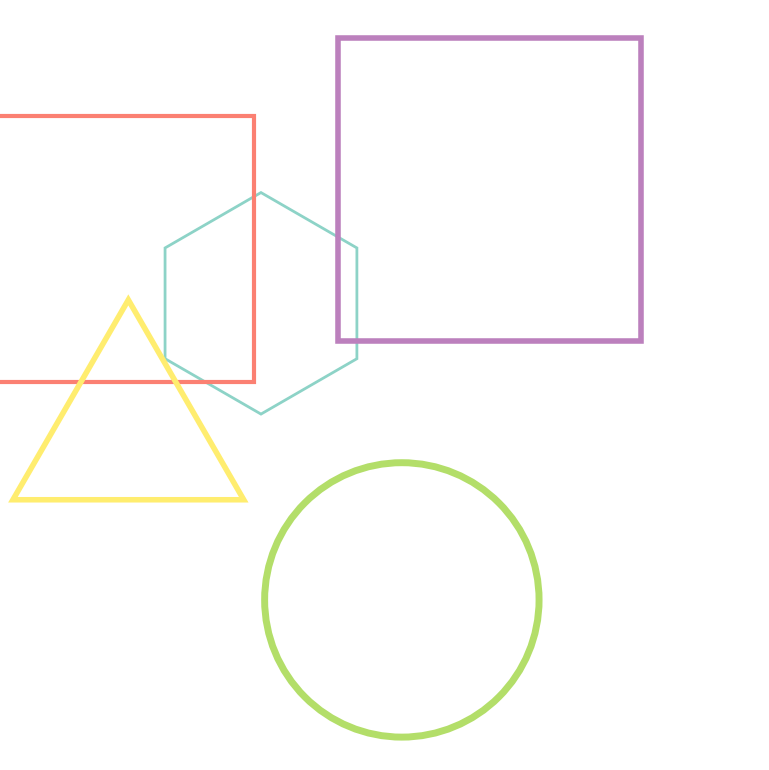[{"shape": "hexagon", "thickness": 1, "radius": 0.72, "center": [0.339, 0.606]}, {"shape": "square", "thickness": 1.5, "radius": 0.86, "center": [0.157, 0.677]}, {"shape": "circle", "thickness": 2.5, "radius": 0.89, "center": [0.522, 0.221]}, {"shape": "square", "thickness": 2, "radius": 0.99, "center": [0.636, 0.754]}, {"shape": "triangle", "thickness": 2, "radius": 0.87, "center": [0.167, 0.437]}]